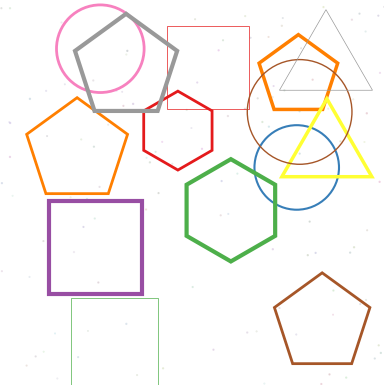[{"shape": "square", "thickness": 0.5, "radius": 0.54, "center": [0.54, 0.825]}, {"shape": "hexagon", "thickness": 2, "radius": 0.51, "center": [0.462, 0.661]}, {"shape": "circle", "thickness": 1.5, "radius": 0.55, "center": [0.771, 0.565]}, {"shape": "square", "thickness": 0.5, "radius": 0.57, "center": [0.298, 0.113]}, {"shape": "hexagon", "thickness": 3, "radius": 0.66, "center": [0.6, 0.454]}, {"shape": "square", "thickness": 3, "radius": 0.6, "center": [0.249, 0.358]}, {"shape": "pentagon", "thickness": 2.5, "radius": 0.54, "center": [0.775, 0.803]}, {"shape": "pentagon", "thickness": 2, "radius": 0.69, "center": [0.2, 0.608]}, {"shape": "triangle", "thickness": 2.5, "radius": 0.67, "center": [0.849, 0.608]}, {"shape": "circle", "thickness": 1, "radius": 0.68, "center": [0.778, 0.709]}, {"shape": "pentagon", "thickness": 2, "radius": 0.65, "center": [0.837, 0.161]}, {"shape": "circle", "thickness": 2, "radius": 0.57, "center": [0.261, 0.873]}, {"shape": "triangle", "thickness": 0.5, "radius": 0.7, "center": [0.847, 0.835]}, {"shape": "pentagon", "thickness": 3, "radius": 0.7, "center": [0.327, 0.825]}]